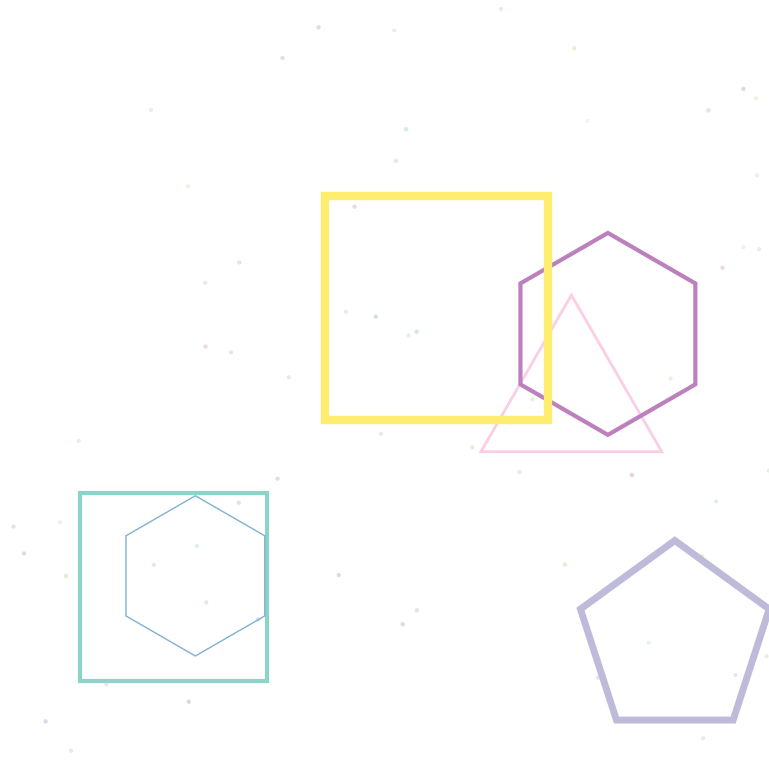[{"shape": "square", "thickness": 1.5, "radius": 0.61, "center": [0.226, 0.237]}, {"shape": "pentagon", "thickness": 2.5, "radius": 0.64, "center": [0.876, 0.169]}, {"shape": "hexagon", "thickness": 0.5, "radius": 0.52, "center": [0.254, 0.252]}, {"shape": "triangle", "thickness": 1, "radius": 0.68, "center": [0.742, 0.481]}, {"shape": "hexagon", "thickness": 1.5, "radius": 0.66, "center": [0.789, 0.566]}, {"shape": "square", "thickness": 3, "radius": 0.73, "center": [0.567, 0.6]}]